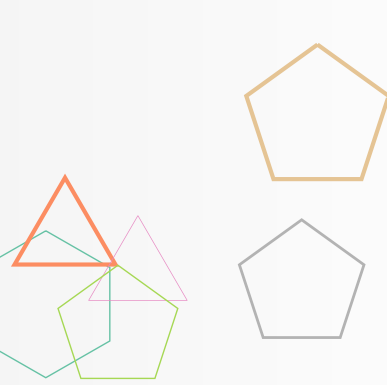[{"shape": "hexagon", "thickness": 1, "radius": 0.95, "center": [0.118, 0.21]}, {"shape": "triangle", "thickness": 3, "radius": 0.75, "center": [0.168, 0.388]}, {"shape": "triangle", "thickness": 0.5, "radius": 0.73, "center": [0.356, 0.293]}, {"shape": "pentagon", "thickness": 1, "radius": 0.81, "center": [0.304, 0.149]}, {"shape": "pentagon", "thickness": 3, "radius": 0.97, "center": [0.819, 0.691]}, {"shape": "pentagon", "thickness": 2, "radius": 0.85, "center": [0.779, 0.26]}]